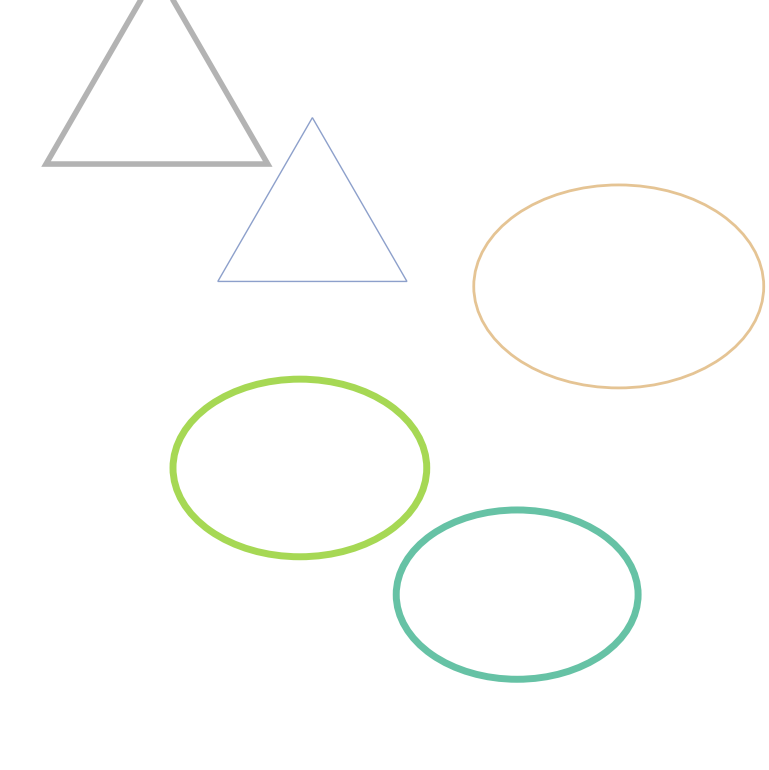[{"shape": "oval", "thickness": 2.5, "radius": 0.79, "center": [0.672, 0.228]}, {"shape": "triangle", "thickness": 0.5, "radius": 0.71, "center": [0.406, 0.705]}, {"shape": "oval", "thickness": 2.5, "radius": 0.82, "center": [0.389, 0.392]}, {"shape": "oval", "thickness": 1, "radius": 0.94, "center": [0.804, 0.628]}, {"shape": "triangle", "thickness": 2, "radius": 0.83, "center": [0.204, 0.87]}]